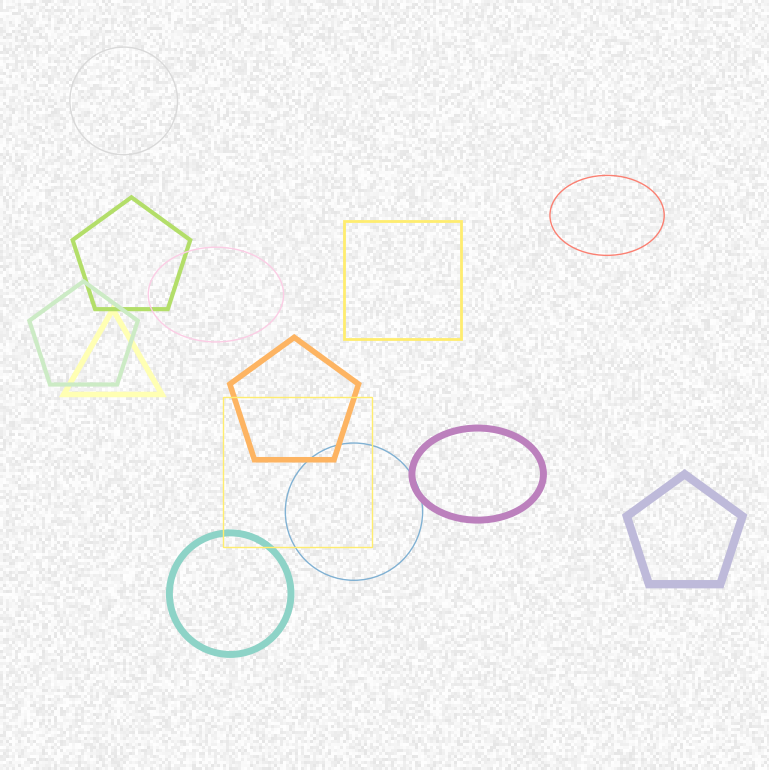[{"shape": "circle", "thickness": 2.5, "radius": 0.39, "center": [0.299, 0.229]}, {"shape": "triangle", "thickness": 2, "radius": 0.37, "center": [0.147, 0.525]}, {"shape": "pentagon", "thickness": 3, "radius": 0.39, "center": [0.889, 0.305]}, {"shape": "oval", "thickness": 0.5, "radius": 0.37, "center": [0.788, 0.72]}, {"shape": "circle", "thickness": 0.5, "radius": 0.45, "center": [0.46, 0.335]}, {"shape": "pentagon", "thickness": 2, "radius": 0.44, "center": [0.382, 0.474]}, {"shape": "pentagon", "thickness": 1.5, "radius": 0.4, "center": [0.171, 0.663]}, {"shape": "oval", "thickness": 0.5, "radius": 0.44, "center": [0.28, 0.617]}, {"shape": "circle", "thickness": 0.5, "radius": 0.35, "center": [0.161, 0.869]}, {"shape": "oval", "thickness": 2.5, "radius": 0.43, "center": [0.62, 0.384]}, {"shape": "pentagon", "thickness": 1.5, "radius": 0.37, "center": [0.109, 0.561]}, {"shape": "square", "thickness": 1, "radius": 0.38, "center": [0.523, 0.637]}, {"shape": "square", "thickness": 0.5, "radius": 0.49, "center": [0.386, 0.387]}]